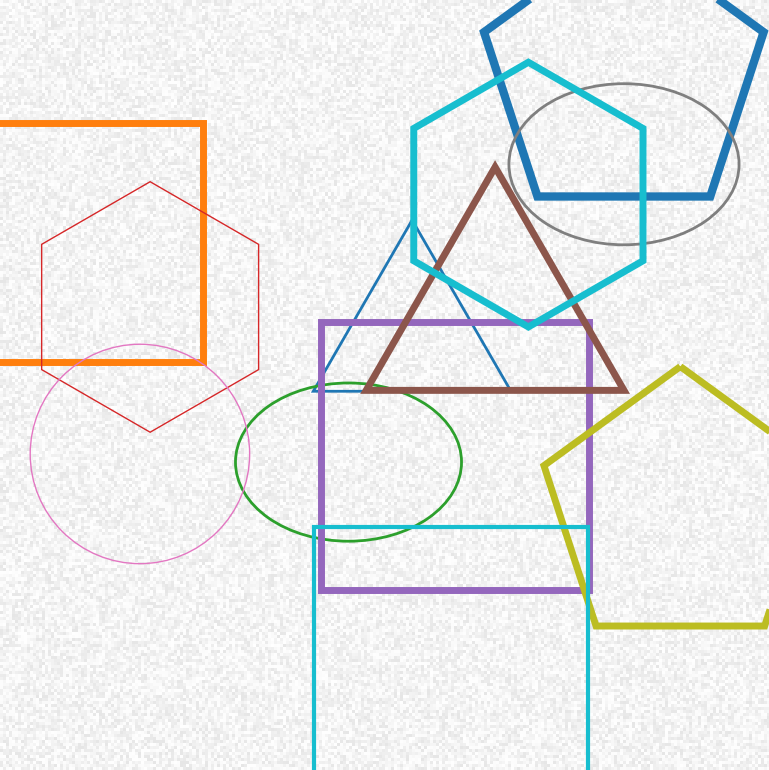[{"shape": "triangle", "thickness": 1, "radius": 0.74, "center": [0.535, 0.566]}, {"shape": "pentagon", "thickness": 3, "radius": 0.95, "center": [0.81, 0.899]}, {"shape": "square", "thickness": 2.5, "radius": 0.78, "center": [0.107, 0.685]}, {"shape": "oval", "thickness": 1, "radius": 0.73, "center": [0.453, 0.4]}, {"shape": "hexagon", "thickness": 0.5, "radius": 0.81, "center": [0.195, 0.601]}, {"shape": "square", "thickness": 2.5, "radius": 0.87, "center": [0.591, 0.407]}, {"shape": "triangle", "thickness": 2.5, "radius": 0.97, "center": [0.643, 0.59]}, {"shape": "circle", "thickness": 0.5, "radius": 0.71, "center": [0.182, 0.41]}, {"shape": "oval", "thickness": 1, "radius": 0.75, "center": [0.81, 0.787]}, {"shape": "pentagon", "thickness": 2.5, "radius": 0.93, "center": [0.884, 0.338]}, {"shape": "hexagon", "thickness": 2.5, "radius": 0.86, "center": [0.686, 0.747]}, {"shape": "square", "thickness": 1.5, "radius": 0.89, "center": [0.586, 0.138]}]